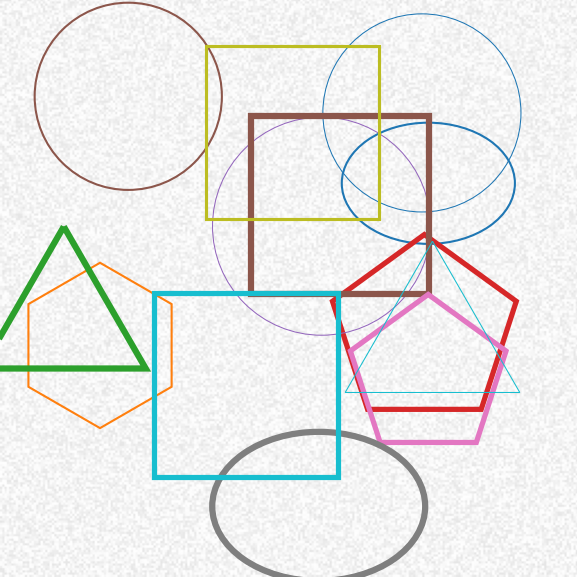[{"shape": "circle", "thickness": 0.5, "radius": 0.86, "center": [0.731, 0.804]}, {"shape": "oval", "thickness": 1, "radius": 0.75, "center": [0.742, 0.682]}, {"shape": "hexagon", "thickness": 1, "radius": 0.72, "center": [0.173, 0.401]}, {"shape": "triangle", "thickness": 3, "radius": 0.82, "center": [0.11, 0.443]}, {"shape": "pentagon", "thickness": 2.5, "radius": 0.84, "center": [0.735, 0.426]}, {"shape": "circle", "thickness": 0.5, "radius": 0.94, "center": [0.557, 0.608]}, {"shape": "circle", "thickness": 1, "radius": 0.81, "center": [0.222, 0.832]}, {"shape": "square", "thickness": 3, "radius": 0.77, "center": [0.589, 0.644]}, {"shape": "pentagon", "thickness": 2.5, "radius": 0.71, "center": [0.742, 0.348]}, {"shape": "oval", "thickness": 3, "radius": 0.92, "center": [0.552, 0.122]}, {"shape": "square", "thickness": 1.5, "radius": 0.75, "center": [0.507, 0.77]}, {"shape": "square", "thickness": 2.5, "radius": 0.8, "center": [0.426, 0.333]}, {"shape": "triangle", "thickness": 0.5, "radius": 0.87, "center": [0.749, 0.407]}]